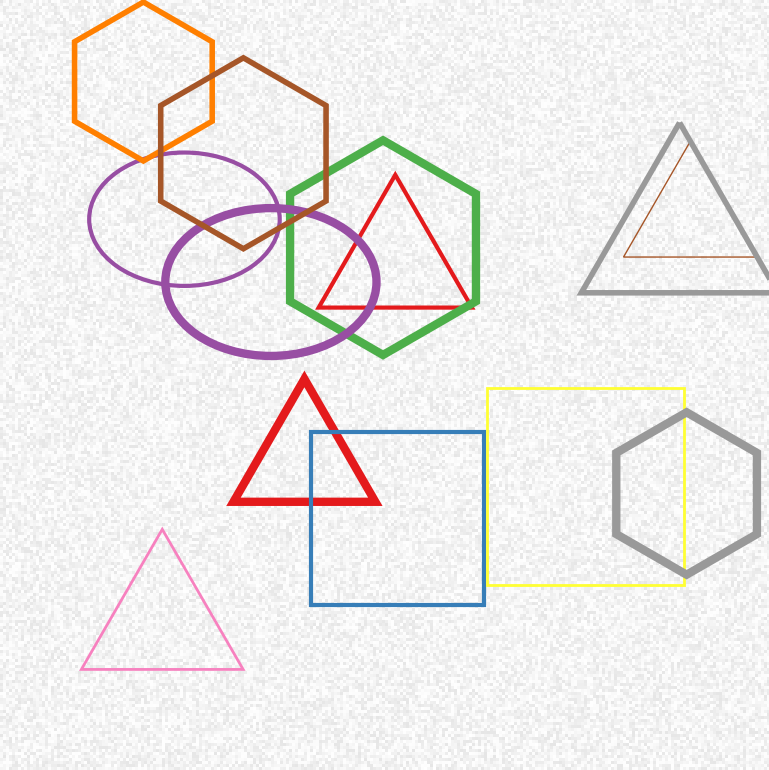[{"shape": "triangle", "thickness": 1.5, "radius": 0.57, "center": [0.513, 0.658]}, {"shape": "triangle", "thickness": 3, "radius": 0.53, "center": [0.395, 0.401]}, {"shape": "square", "thickness": 1.5, "radius": 0.56, "center": [0.516, 0.327]}, {"shape": "hexagon", "thickness": 3, "radius": 0.7, "center": [0.497, 0.678]}, {"shape": "oval", "thickness": 1.5, "radius": 0.62, "center": [0.24, 0.715]}, {"shape": "oval", "thickness": 3, "radius": 0.69, "center": [0.352, 0.634]}, {"shape": "hexagon", "thickness": 2, "radius": 0.52, "center": [0.186, 0.894]}, {"shape": "square", "thickness": 1, "radius": 0.64, "center": [0.76, 0.368]}, {"shape": "triangle", "thickness": 0.5, "radius": 0.5, "center": [0.897, 0.717]}, {"shape": "hexagon", "thickness": 2, "radius": 0.62, "center": [0.316, 0.801]}, {"shape": "triangle", "thickness": 1, "radius": 0.61, "center": [0.211, 0.191]}, {"shape": "hexagon", "thickness": 3, "radius": 0.53, "center": [0.892, 0.359]}, {"shape": "triangle", "thickness": 2, "radius": 0.74, "center": [0.883, 0.693]}]